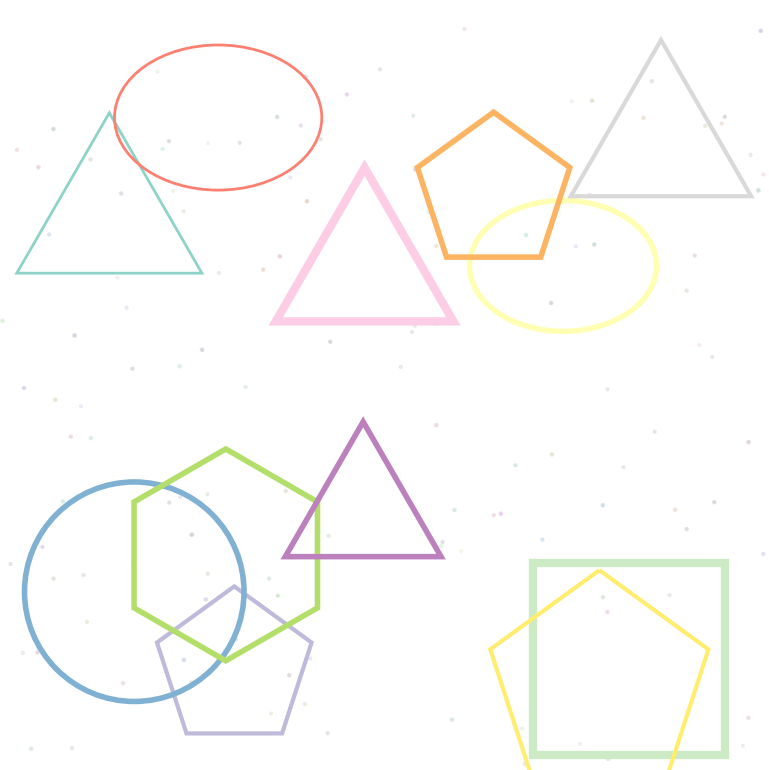[{"shape": "triangle", "thickness": 1, "radius": 0.69, "center": [0.142, 0.715]}, {"shape": "oval", "thickness": 2, "radius": 0.61, "center": [0.731, 0.655]}, {"shape": "pentagon", "thickness": 1.5, "radius": 0.53, "center": [0.304, 0.133]}, {"shape": "oval", "thickness": 1, "radius": 0.67, "center": [0.283, 0.847]}, {"shape": "circle", "thickness": 2, "radius": 0.71, "center": [0.174, 0.232]}, {"shape": "pentagon", "thickness": 2, "radius": 0.52, "center": [0.641, 0.75]}, {"shape": "hexagon", "thickness": 2, "radius": 0.69, "center": [0.293, 0.279]}, {"shape": "triangle", "thickness": 3, "radius": 0.67, "center": [0.473, 0.649]}, {"shape": "triangle", "thickness": 1.5, "radius": 0.68, "center": [0.858, 0.813]}, {"shape": "triangle", "thickness": 2, "radius": 0.58, "center": [0.472, 0.335]}, {"shape": "square", "thickness": 3, "radius": 0.62, "center": [0.817, 0.144]}, {"shape": "pentagon", "thickness": 1.5, "radius": 0.74, "center": [0.778, 0.111]}]